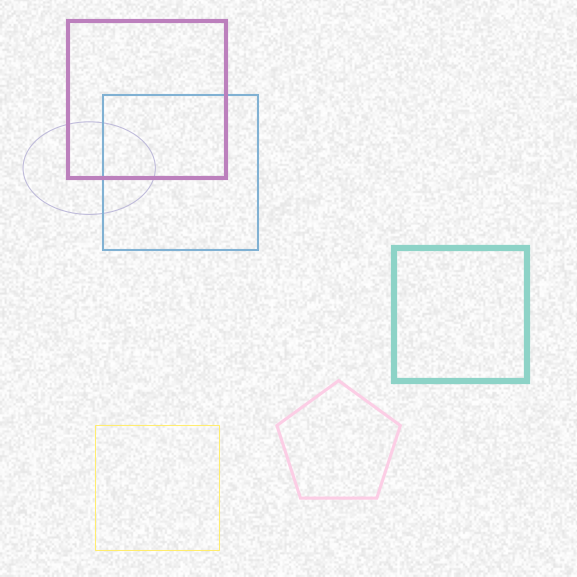[{"shape": "square", "thickness": 3, "radius": 0.58, "center": [0.798, 0.454]}, {"shape": "oval", "thickness": 0.5, "radius": 0.57, "center": [0.154, 0.708]}, {"shape": "square", "thickness": 1, "radius": 0.67, "center": [0.313, 0.701]}, {"shape": "pentagon", "thickness": 1.5, "radius": 0.56, "center": [0.586, 0.228]}, {"shape": "square", "thickness": 2, "radius": 0.68, "center": [0.255, 0.827]}, {"shape": "square", "thickness": 0.5, "radius": 0.54, "center": [0.272, 0.155]}]